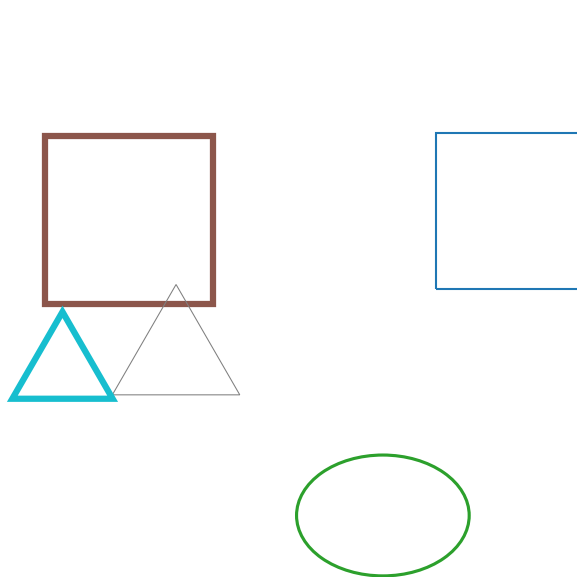[{"shape": "square", "thickness": 1, "radius": 0.67, "center": [0.89, 0.634]}, {"shape": "oval", "thickness": 1.5, "radius": 0.75, "center": [0.663, 0.107]}, {"shape": "square", "thickness": 3, "radius": 0.73, "center": [0.224, 0.618]}, {"shape": "triangle", "thickness": 0.5, "radius": 0.64, "center": [0.305, 0.379]}, {"shape": "triangle", "thickness": 3, "radius": 0.5, "center": [0.108, 0.359]}]